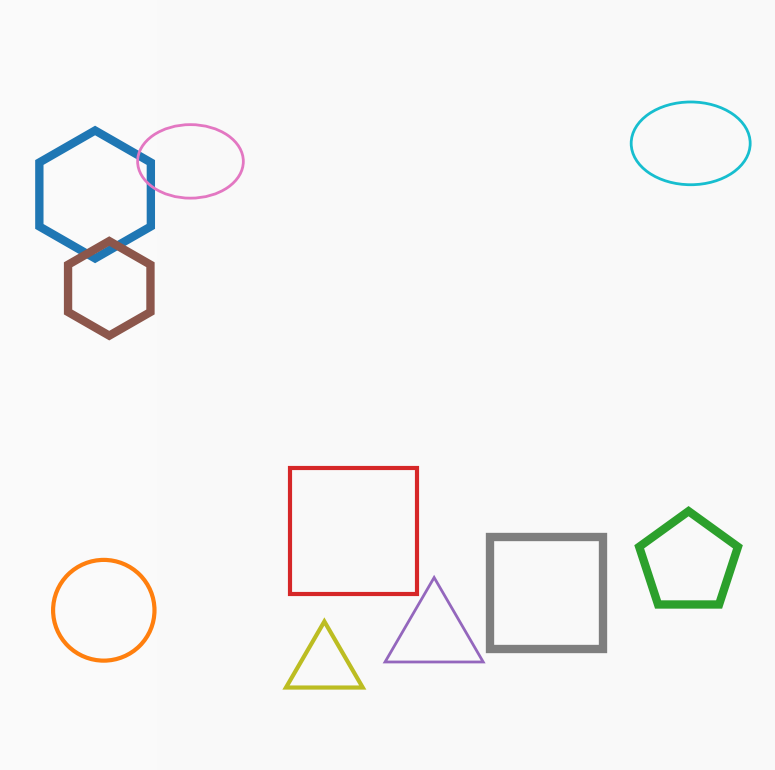[{"shape": "hexagon", "thickness": 3, "radius": 0.42, "center": [0.123, 0.747]}, {"shape": "circle", "thickness": 1.5, "radius": 0.33, "center": [0.134, 0.207]}, {"shape": "pentagon", "thickness": 3, "radius": 0.33, "center": [0.888, 0.269]}, {"shape": "square", "thickness": 1.5, "radius": 0.41, "center": [0.456, 0.31]}, {"shape": "triangle", "thickness": 1, "radius": 0.37, "center": [0.56, 0.177]}, {"shape": "hexagon", "thickness": 3, "radius": 0.31, "center": [0.141, 0.626]}, {"shape": "oval", "thickness": 1, "radius": 0.34, "center": [0.246, 0.79]}, {"shape": "square", "thickness": 3, "radius": 0.37, "center": [0.705, 0.23]}, {"shape": "triangle", "thickness": 1.5, "radius": 0.29, "center": [0.419, 0.136]}, {"shape": "oval", "thickness": 1, "radius": 0.38, "center": [0.891, 0.814]}]